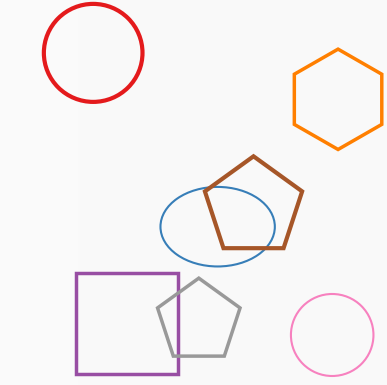[{"shape": "circle", "thickness": 3, "radius": 0.64, "center": [0.24, 0.863]}, {"shape": "oval", "thickness": 1.5, "radius": 0.74, "center": [0.562, 0.411]}, {"shape": "square", "thickness": 2.5, "radius": 0.66, "center": [0.328, 0.159]}, {"shape": "hexagon", "thickness": 2.5, "radius": 0.65, "center": [0.872, 0.742]}, {"shape": "pentagon", "thickness": 3, "radius": 0.66, "center": [0.654, 0.462]}, {"shape": "circle", "thickness": 1.5, "radius": 0.53, "center": [0.857, 0.13]}, {"shape": "pentagon", "thickness": 2.5, "radius": 0.56, "center": [0.513, 0.166]}]